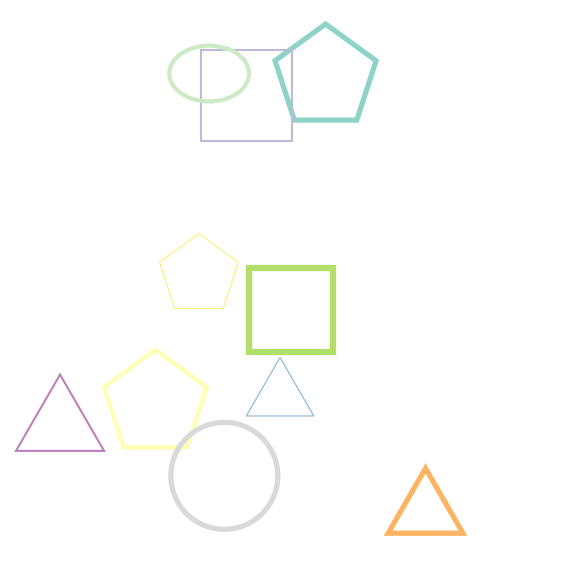[{"shape": "pentagon", "thickness": 2.5, "radius": 0.46, "center": [0.564, 0.866]}, {"shape": "pentagon", "thickness": 2, "radius": 0.47, "center": [0.269, 0.3]}, {"shape": "square", "thickness": 1, "radius": 0.39, "center": [0.427, 0.834]}, {"shape": "triangle", "thickness": 0.5, "radius": 0.34, "center": [0.485, 0.313]}, {"shape": "triangle", "thickness": 2.5, "radius": 0.37, "center": [0.737, 0.113]}, {"shape": "square", "thickness": 3, "radius": 0.36, "center": [0.504, 0.462]}, {"shape": "circle", "thickness": 2.5, "radius": 0.46, "center": [0.388, 0.175]}, {"shape": "triangle", "thickness": 1, "radius": 0.44, "center": [0.104, 0.262]}, {"shape": "oval", "thickness": 2, "radius": 0.35, "center": [0.362, 0.872]}, {"shape": "pentagon", "thickness": 0.5, "radius": 0.36, "center": [0.344, 0.523]}]